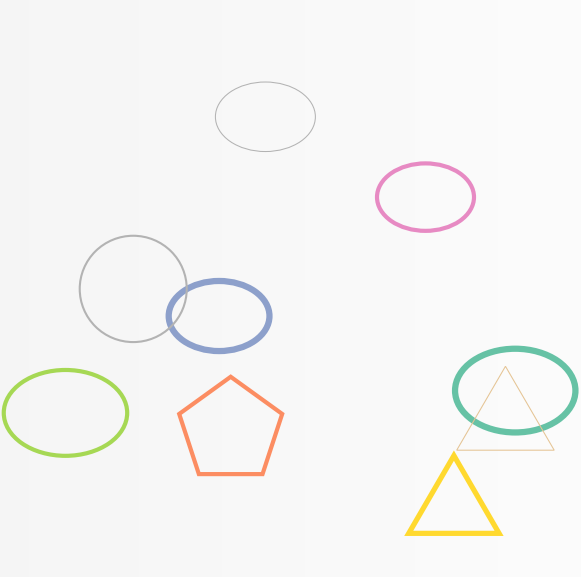[{"shape": "oval", "thickness": 3, "radius": 0.52, "center": [0.886, 0.323]}, {"shape": "pentagon", "thickness": 2, "radius": 0.47, "center": [0.397, 0.254]}, {"shape": "oval", "thickness": 3, "radius": 0.43, "center": [0.377, 0.452]}, {"shape": "oval", "thickness": 2, "radius": 0.42, "center": [0.732, 0.658]}, {"shape": "oval", "thickness": 2, "radius": 0.53, "center": [0.113, 0.284]}, {"shape": "triangle", "thickness": 2.5, "radius": 0.45, "center": [0.781, 0.12]}, {"shape": "triangle", "thickness": 0.5, "radius": 0.48, "center": [0.87, 0.268]}, {"shape": "circle", "thickness": 1, "radius": 0.46, "center": [0.229, 0.499]}, {"shape": "oval", "thickness": 0.5, "radius": 0.43, "center": [0.457, 0.797]}]